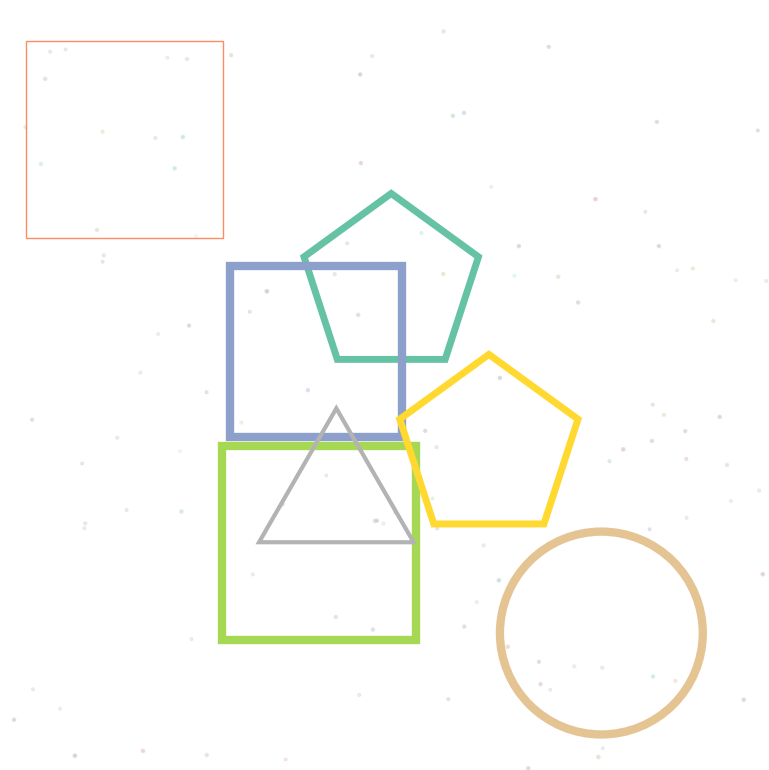[{"shape": "pentagon", "thickness": 2.5, "radius": 0.6, "center": [0.508, 0.63]}, {"shape": "square", "thickness": 0.5, "radius": 0.64, "center": [0.162, 0.819]}, {"shape": "square", "thickness": 3, "radius": 0.56, "center": [0.41, 0.543]}, {"shape": "square", "thickness": 3, "radius": 0.63, "center": [0.415, 0.295]}, {"shape": "pentagon", "thickness": 2.5, "radius": 0.61, "center": [0.635, 0.418]}, {"shape": "circle", "thickness": 3, "radius": 0.66, "center": [0.781, 0.178]}, {"shape": "triangle", "thickness": 1.5, "radius": 0.58, "center": [0.437, 0.354]}]